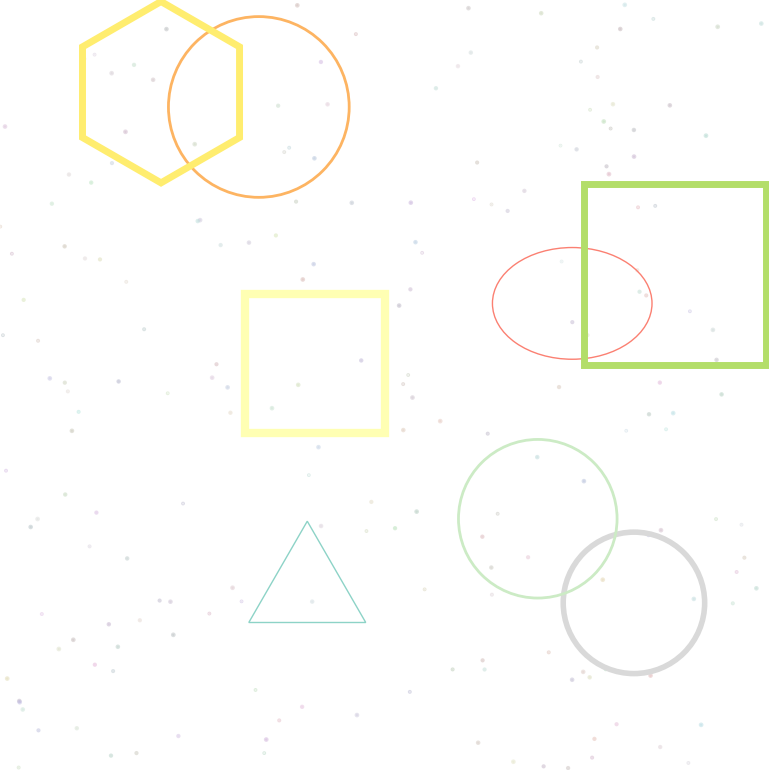[{"shape": "triangle", "thickness": 0.5, "radius": 0.44, "center": [0.399, 0.235]}, {"shape": "square", "thickness": 3, "radius": 0.45, "center": [0.409, 0.528]}, {"shape": "oval", "thickness": 0.5, "radius": 0.52, "center": [0.743, 0.606]}, {"shape": "circle", "thickness": 1, "radius": 0.59, "center": [0.336, 0.861]}, {"shape": "square", "thickness": 2.5, "radius": 0.59, "center": [0.876, 0.643]}, {"shape": "circle", "thickness": 2, "radius": 0.46, "center": [0.823, 0.217]}, {"shape": "circle", "thickness": 1, "radius": 0.51, "center": [0.698, 0.326]}, {"shape": "hexagon", "thickness": 2.5, "radius": 0.59, "center": [0.209, 0.88]}]